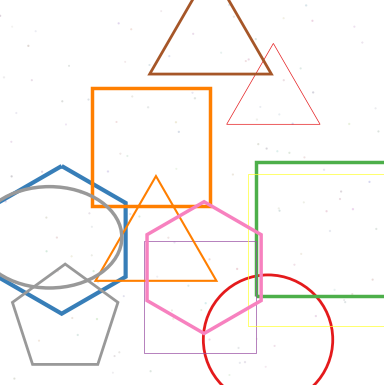[{"shape": "triangle", "thickness": 0.5, "radius": 0.7, "center": [0.71, 0.747]}, {"shape": "circle", "thickness": 2, "radius": 0.84, "center": [0.696, 0.118]}, {"shape": "hexagon", "thickness": 3, "radius": 0.96, "center": [0.16, 0.377]}, {"shape": "square", "thickness": 2.5, "radius": 0.88, "center": [0.841, 0.405]}, {"shape": "square", "thickness": 0.5, "radius": 0.73, "center": [0.52, 0.229]}, {"shape": "triangle", "thickness": 1.5, "radius": 0.91, "center": [0.405, 0.361]}, {"shape": "square", "thickness": 2.5, "radius": 0.77, "center": [0.392, 0.618]}, {"shape": "square", "thickness": 0.5, "radius": 0.99, "center": [0.842, 0.351]}, {"shape": "triangle", "thickness": 2, "radius": 0.91, "center": [0.547, 0.899]}, {"shape": "hexagon", "thickness": 2.5, "radius": 0.86, "center": [0.53, 0.305]}, {"shape": "oval", "thickness": 2.5, "radius": 0.94, "center": [0.128, 0.384]}, {"shape": "pentagon", "thickness": 2, "radius": 0.72, "center": [0.169, 0.17]}]